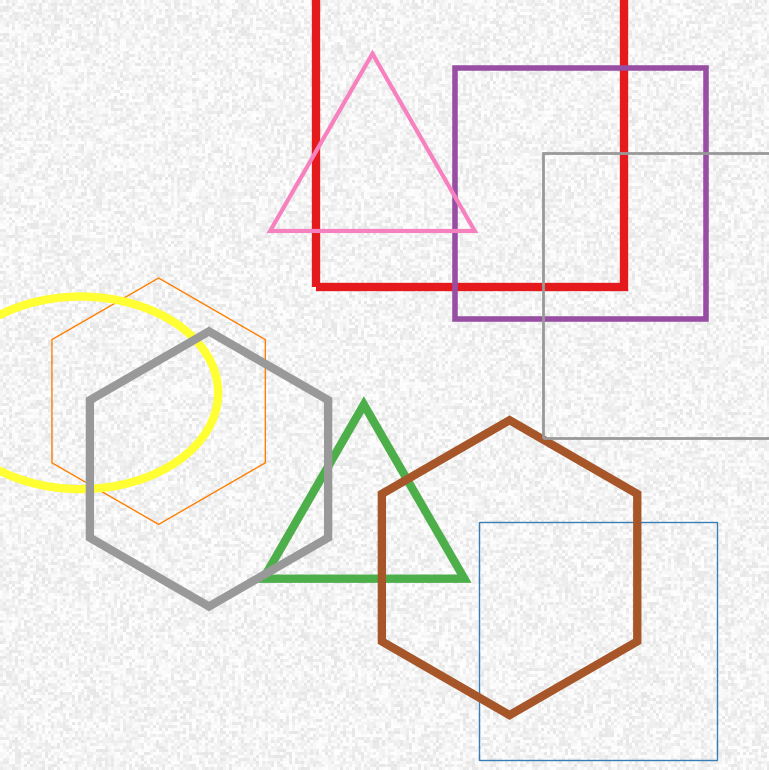[{"shape": "square", "thickness": 3, "radius": 1.0, "center": [0.61, 0.827]}, {"shape": "square", "thickness": 0.5, "radius": 0.77, "center": [0.777, 0.167]}, {"shape": "triangle", "thickness": 3, "radius": 0.75, "center": [0.473, 0.324]}, {"shape": "square", "thickness": 2, "radius": 0.81, "center": [0.754, 0.749]}, {"shape": "hexagon", "thickness": 0.5, "radius": 0.8, "center": [0.206, 0.479]}, {"shape": "oval", "thickness": 3, "radius": 0.89, "center": [0.105, 0.49]}, {"shape": "hexagon", "thickness": 3, "radius": 0.96, "center": [0.662, 0.263]}, {"shape": "triangle", "thickness": 1.5, "radius": 0.77, "center": [0.484, 0.777]}, {"shape": "hexagon", "thickness": 3, "radius": 0.89, "center": [0.271, 0.391]}, {"shape": "square", "thickness": 1, "radius": 0.92, "center": [0.89, 0.616]}]